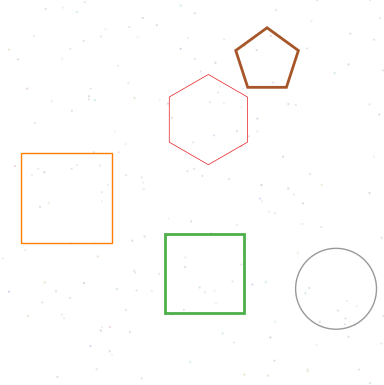[{"shape": "hexagon", "thickness": 0.5, "radius": 0.59, "center": [0.541, 0.689]}, {"shape": "square", "thickness": 2, "radius": 0.51, "center": [0.531, 0.289]}, {"shape": "square", "thickness": 1, "radius": 0.59, "center": [0.173, 0.486]}, {"shape": "pentagon", "thickness": 2, "radius": 0.43, "center": [0.694, 0.842]}, {"shape": "circle", "thickness": 1, "radius": 0.53, "center": [0.873, 0.25]}]